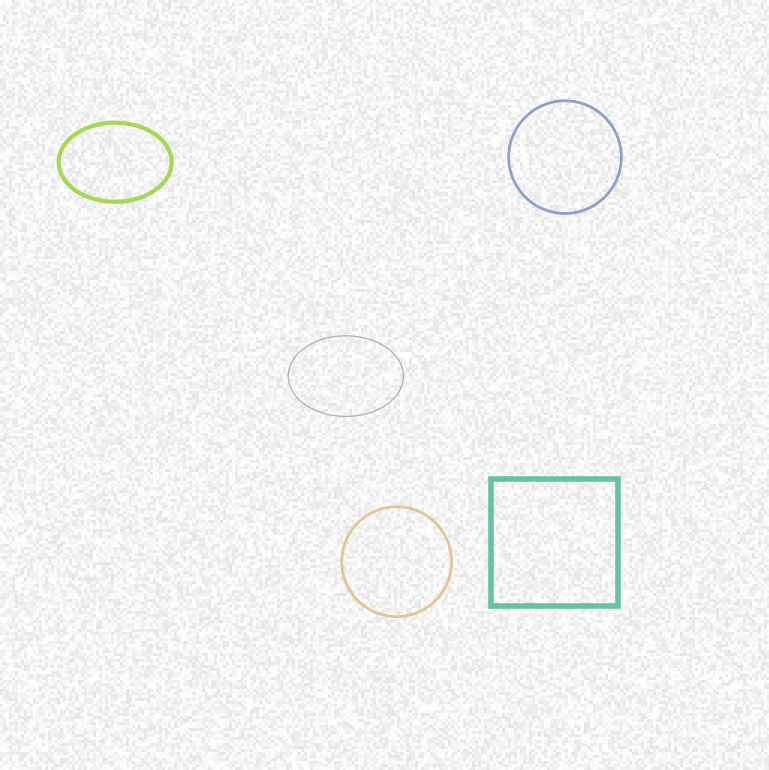[{"shape": "square", "thickness": 2, "radius": 0.41, "center": [0.72, 0.295]}, {"shape": "circle", "thickness": 1, "radius": 0.37, "center": [0.734, 0.796]}, {"shape": "oval", "thickness": 1.5, "radius": 0.37, "center": [0.15, 0.789]}, {"shape": "circle", "thickness": 1, "radius": 0.36, "center": [0.515, 0.271]}, {"shape": "oval", "thickness": 0.5, "radius": 0.37, "center": [0.449, 0.512]}]